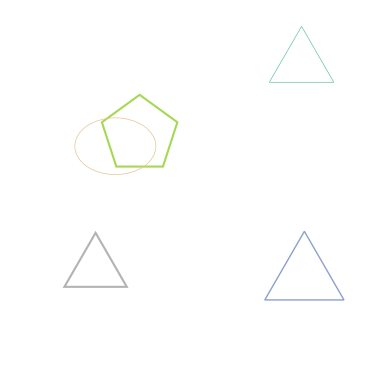[{"shape": "triangle", "thickness": 0.5, "radius": 0.48, "center": [0.783, 0.835]}, {"shape": "triangle", "thickness": 1, "radius": 0.59, "center": [0.791, 0.28]}, {"shape": "pentagon", "thickness": 1.5, "radius": 0.52, "center": [0.363, 0.651]}, {"shape": "oval", "thickness": 0.5, "radius": 0.53, "center": [0.3, 0.62]}, {"shape": "triangle", "thickness": 1.5, "radius": 0.47, "center": [0.248, 0.302]}]